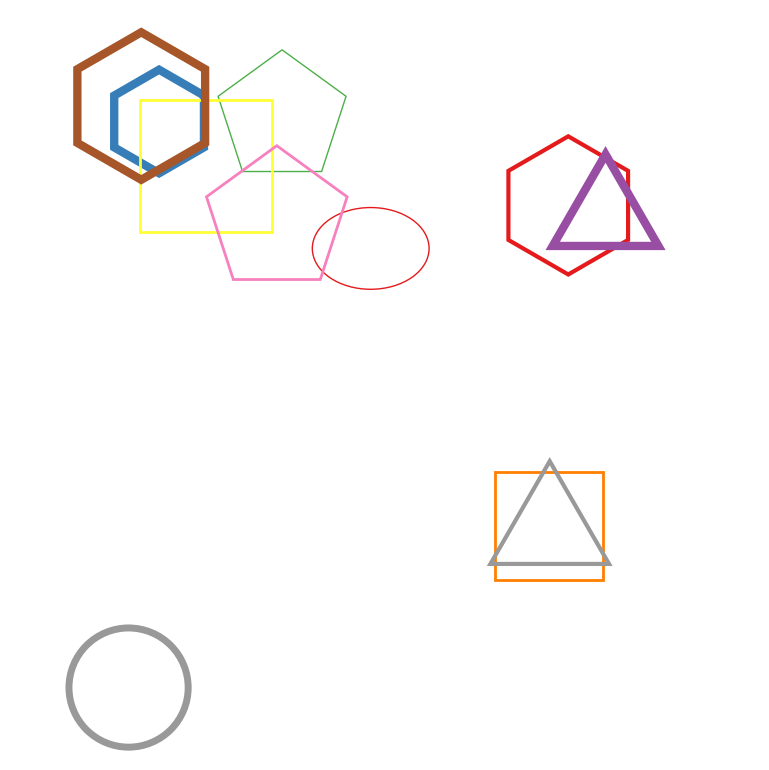[{"shape": "hexagon", "thickness": 1.5, "radius": 0.45, "center": [0.738, 0.733]}, {"shape": "oval", "thickness": 0.5, "radius": 0.38, "center": [0.481, 0.677]}, {"shape": "hexagon", "thickness": 3, "radius": 0.34, "center": [0.207, 0.842]}, {"shape": "pentagon", "thickness": 0.5, "radius": 0.44, "center": [0.366, 0.848]}, {"shape": "triangle", "thickness": 3, "radius": 0.4, "center": [0.786, 0.72]}, {"shape": "square", "thickness": 1, "radius": 0.35, "center": [0.713, 0.317]}, {"shape": "square", "thickness": 1, "radius": 0.43, "center": [0.267, 0.784]}, {"shape": "hexagon", "thickness": 3, "radius": 0.48, "center": [0.183, 0.862]}, {"shape": "pentagon", "thickness": 1, "radius": 0.48, "center": [0.359, 0.715]}, {"shape": "triangle", "thickness": 1.5, "radius": 0.44, "center": [0.714, 0.312]}, {"shape": "circle", "thickness": 2.5, "radius": 0.39, "center": [0.167, 0.107]}]